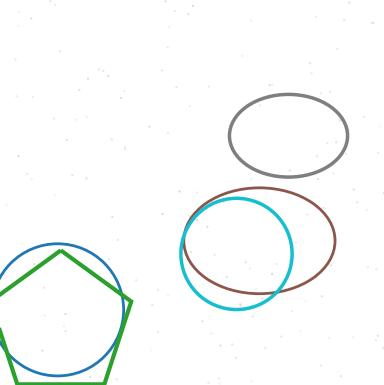[{"shape": "circle", "thickness": 2, "radius": 0.86, "center": [0.15, 0.195]}, {"shape": "pentagon", "thickness": 3, "radius": 0.96, "center": [0.158, 0.157]}, {"shape": "oval", "thickness": 2, "radius": 0.98, "center": [0.674, 0.375]}, {"shape": "oval", "thickness": 2.5, "radius": 0.77, "center": [0.749, 0.647]}, {"shape": "circle", "thickness": 2.5, "radius": 0.72, "center": [0.614, 0.34]}]